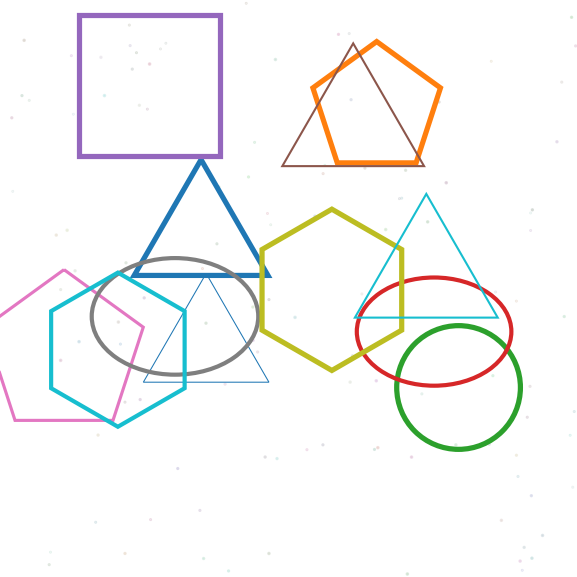[{"shape": "triangle", "thickness": 2.5, "radius": 0.67, "center": [0.348, 0.589]}, {"shape": "triangle", "thickness": 0.5, "radius": 0.63, "center": [0.357, 0.4]}, {"shape": "pentagon", "thickness": 2.5, "radius": 0.58, "center": [0.652, 0.811]}, {"shape": "circle", "thickness": 2.5, "radius": 0.54, "center": [0.794, 0.328]}, {"shape": "oval", "thickness": 2, "radius": 0.67, "center": [0.752, 0.425]}, {"shape": "square", "thickness": 2.5, "radius": 0.61, "center": [0.259, 0.851]}, {"shape": "triangle", "thickness": 1, "radius": 0.71, "center": [0.612, 0.782]}, {"shape": "pentagon", "thickness": 1.5, "radius": 0.72, "center": [0.111, 0.388]}, {"shape": "oval", "thickness": 2, "radius": 0.72, "center": [0.303, 0.451]}, {"shape": "hexagon", "thickness": 2.5, "radius": 0.7, "center": [0.575, 0.497]}, {"shape": "triangle", "thickness": 1, "radius": 0.71, "center": [0.738, 0.521]}, {"shape": "hexagon", "thickness": 2, "radius": 0.67, "center": [0.204, 0.394]}]